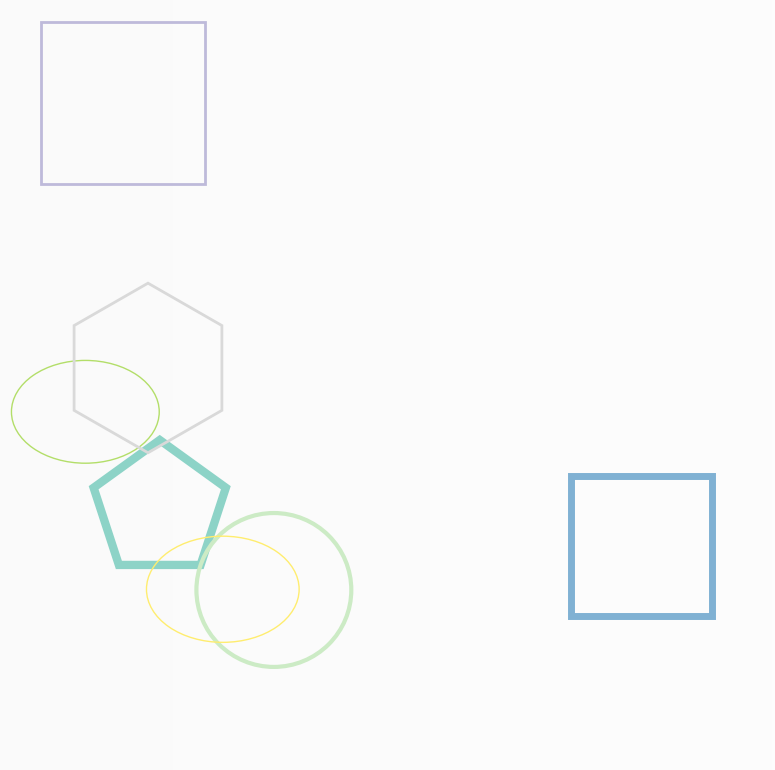[{"shape": "pentagon", "thickness": 3, "radius": 0.45, "center": [0.206, 0.339]}, {"shape": "square", "thickness": 1, "radius": 0.53, "center": [0.159, 0.866]}, {"shape": "square", "thickness": 2.5, "radius": 0.46, "center": [0.827, 0.291]}, {"shape": "oval", "thickness": 0.5, "radius": 0.48, "center": [0.11, 0.465]}, {"shape": "hexagon", "thickness": 1, "radius": 0.55, "center": [0.191, 0.522]}, {"shape": "circle", "thickness": 1.5, "radius": 0.5, "center": [0.353, 0.234]}, {"shape": "oval", "thickness": 0.5, "radius": 0.49, "center": [0.287, 0.235]}]